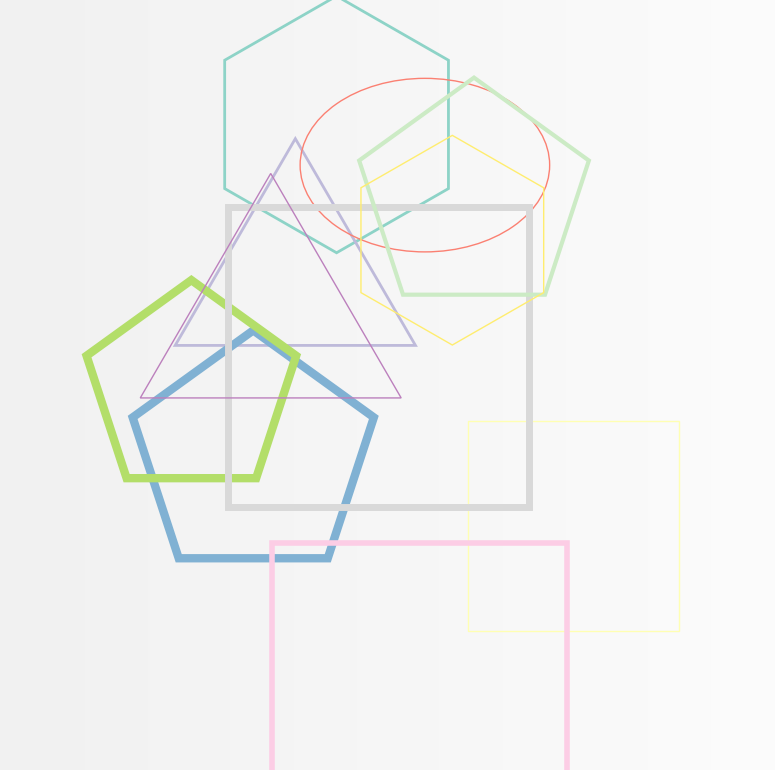[{"shape": "hexagon", "thickness": 1, "radius": 0.83, "center": [0.434, 0.838]}, {"shape": "square", "thickness": 0.5, "radius": 0.68, "center": [0.741, 0.317]}, {"shape": "triangle", "thickness": 1, "radius": 0.9, "center": [0.381, 0.641]}, {"shape": "oval", "thickness": 0.5, "radius": 0.8, "center": [0.548, 0.786]}, {"shape": "pentagon", "thickness": 3, "radius": 0.82, "center": [0.327, 0.407]}, {"shape": "pentagon", "thickness": 3, "radius": 0.71, "center": [0.247, 0.494]}, {"shape": "square", "thickness": 2, "radius": 0.95, "center": [0.541, 0.105]}, {"shape": "square", "thickness": 2.5, "radius": 0.97, "center": [0.489, 0.536]}, {"shape": "triangle", "thickness": 0.5, "radius": 0.97, "center": [0.349, 0.58]}, {"shape": "pentagon", "thickness": 1.5, "radius": 0.78, "center": [0.612, 0.743]}, {"shape": "hexagon", "thickness": 0.5, "radius": 0.68, "center": [0.584, 0.688]}]